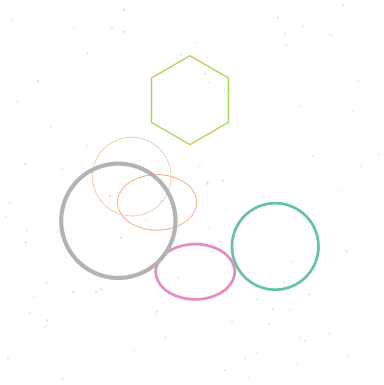[{"shape": "circle", "thickness": 2, "radius": 0.56, "center": [0.715, 0.36]}, {"shape": "oval", "thickness": 0.5, "radius": 0.51, "center": [0.408, 0.474]}, {"shape": "oval", "thickness": 2, "radius": 0.51, "center": [0.507, 0.294]}, {"shape": "hexagon", "thickness": 1, "radius": 0.58, "center": [0.493, 0.74]}, {"shape": "circle", "thickness": 0.5, "radius": 0.51, "center": [0.342, 0.541]}, {"shape": "circle", "thickness": 3, "radius": 0.74, "center": [0.307, 0.427]}]